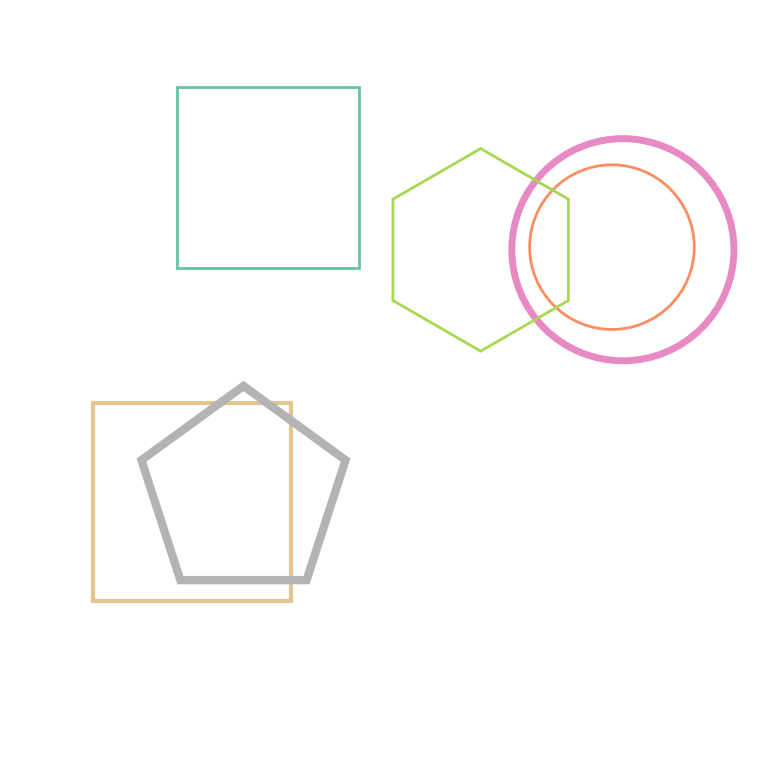[{"shape": "square", "thickness": 1, "radius": 0.59, "center": [0.348, 0.77]}, {"shape": "circle", "thickness": 1, "radius": 0.53, "center": [0.795, 0.679]}, {"shape": "circle", "thickness": 2.5, "radius": 0.72, "center": [0.809, 0.676]}, {"shape": "hexagon", "thickness": 1, "radius": 0.66, "center": [0.624, 0.675]}, {"shape": "square", "thickness": 1.5, "radius": 0.64, "center": [0.25, 0.348]}, {"shape": "pentagon", "thickness": 3, "radius": 0.7, "center": [0.316, 0.359]}]